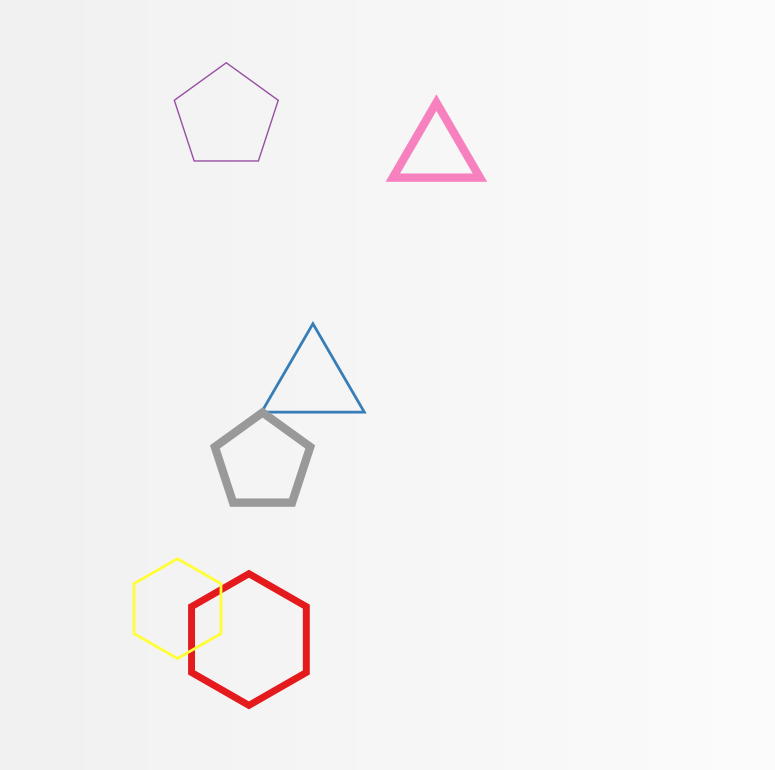[{"shape": "hexagon", "thickness": 2.5, "radius": 0.43, "center": [0.321, 0.169]}, {"shape": "triangle", "thickness": 1, "radius": 0.38, "center": [0.404, 0.503]}, {"shape": "pentagon", "thickness": 0.5, "radius": 0.35, "center": [0.292, 0.848]}, {"shape": "hexagon", "thickness": 1, "radius": 0.32, "center": [0.229, 0.21]}, {"shape": "triangle", "thickness": 3, "radius": 0.32, "center": [0.563, 0.802]}, {"shape": "pentagon", "thickness": 3, "radius": 0.32, "center": [0.339, 0.4]}]